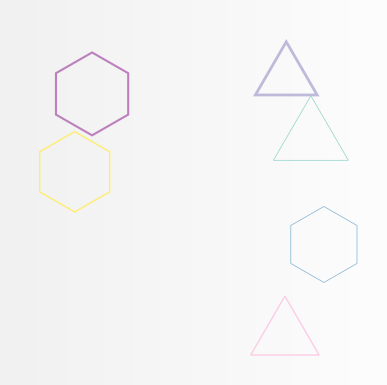[{"shape": "triangle", "thickness": 0.5, "radius": 0.56, "center": [0.802, 0.64]}, {"shape": "triangle", "thickness": 2, "radius": 0.46, "center": [0.739, 0.799]}, {"shape": "hexagon", "thickness": 0.5, "radius": 0.49, "center": [0.836, 0.365]}, {"shape": "triangle", "thickness": 1, "radius": 0.51, "center": [0.735, 0.129]}, {"shape": "hexagon", "thickness": 1.5, "radius": 0.54, "center": [0.238, 0.756]}, {"shape": "hexagon", "thickness": 1, "radius": 0.52, "center": [0.193, 0.554]}]